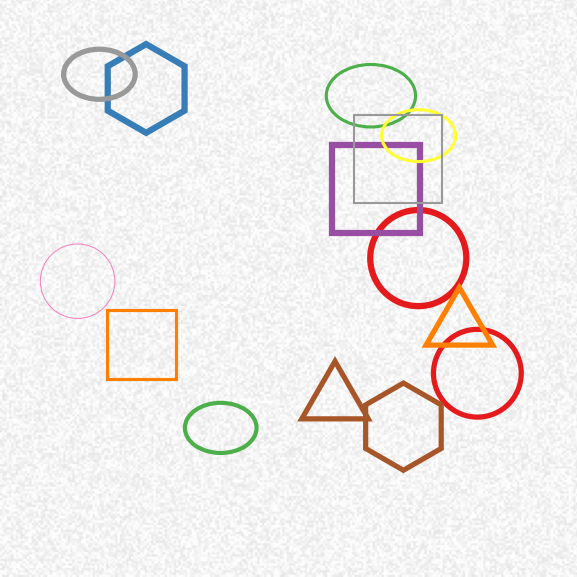[{"shape": "circle", "thickness": 2.5, "radius": 0.38, "center": [0.827, 0.353]}, {"shape": "circle", "thickness": 3, "radius": 0.42, "center": [0.724, 0.552]}, {"shape": "hexagon", "thickness": 3, "radius": 0.38, "center": [0.253, 0.846]}, {"shape": "oval", "thickness": 2, "radius": 0.31, "center": [0.382, 0.258]}, {"shape": "oval", "thickness": 1.5, "radius": 0.39, "center": [0.642, 0.833]}, {"shape": "square", "thickness": 3, "radius": 0.38, "center": [0.65, 0.672]}, {"shape": "square", "thickness": 1.5, "radius": 0.3, "center": [0.245, 0.402]}, {"shape": "triangle", "thickness": 2.5, "radius": 0.33, "center": [0.795, 0.435]}, {"shape": "oval", "thickness": 1.5, "radius": 0.32, "center": [0.725, 0.764]}, {"shape": "hexagon", "thickness": 2.5, "radius": 0.38, "center": [0.699, 0.26]}, {"shape": "triangle", "thickness": 2.5, "radius": 0.33, "center": [0.58, 0.307]}, {"shape": "circle", "thickness": 0.5, "radius": 0.32, "center": [0.134, 0.512]}, {"shape": "square", "thickness": 1, "radius": 0.38, "center": [0.689, 0.724]}, {"shape": "oval", "thickness": 2.5, "radius": 0.31, "center": [0.172, 0.871]}]